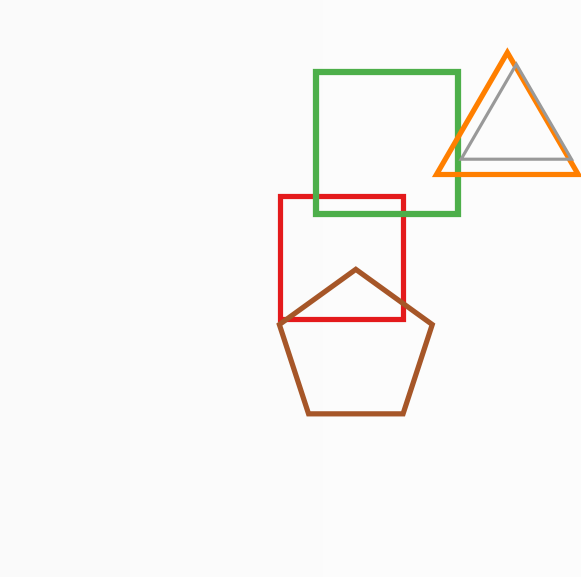[{"shape": "square", "thickness": 2.5, "radius": 0.53, "center": [0.588, 0.554]}, {"shape": "square", "thickness": 3, "radius": 0.61, "center": [0.666, 0.752]}, {"shape": "triangle", "thickness": 2.5, "radius": 0.7, "center": [0.873, 0.767]}, {"shape": "pentagon", "thickness": 2.5, "radius": 0.69, "center": [0.612, 0.394]}, {"shape": "triangle", "thickness": 1.5, "radius": 0.55, "center": [0.888, 0.778]}]